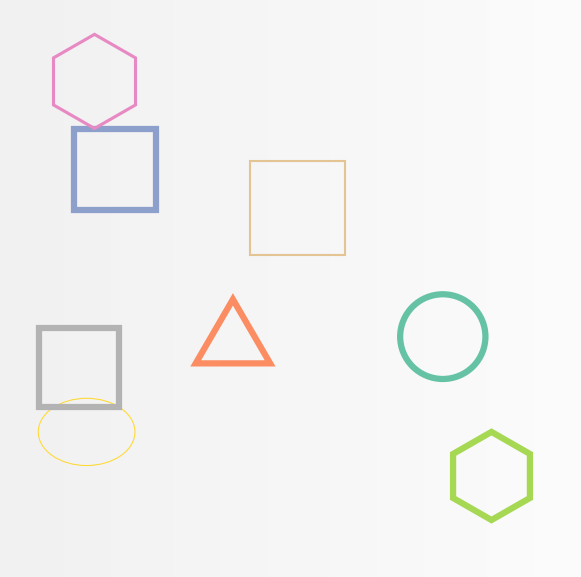[{"shape": "circle", "thickness": 3, "radius": 0.37, "center": [0.762, 0.416]}, {"shape": "triangle", "thickness": 3, "radius": 0.37, "center": [0.401, 0.407]}, {"shape": "square", "thickness": 3, "radius": 0.35, "center": [0.197, 0.705]}, {"shape": "hexagon", "thickness": 1.5, "radius": 0.41, "center": [0.163, 0.858]}, {"shape": "hexagon", "thickness": 3, "radius": 0.38, "center": [0.846, 0.175]}, {"shape": "oval", "thickness": 0.5, "radius": 0.42, "center": [0.149, 0.251]}, {"shape": "square", "thickness": 1, "radius": 0.41, "center": [0.512, 0.64]}, {"shape": "square", "thickness": 3, "radius": 0.34, "center": [0.136, 0.363]}]